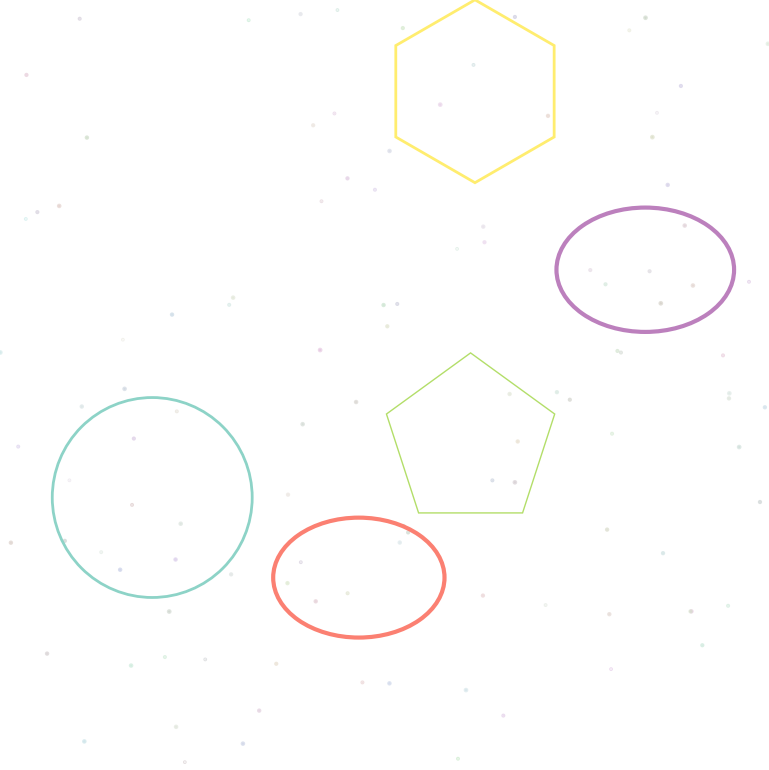[{"shape": "circle", "thickness": 1, "radius": 0.65, "center": [0.198, 0.354]}, {"shape": "oval", "thickness": 1.5, "radius": 0.56, "center": [0.466, 0.25]}, {"shape": "pentagon", "thickness": 0.5, "radius": 0.57, "center": [0.611, 0.427]}, {"shape": "oval", "thickness": 1.5, "radius": 0.58, "center": [0.838, 0.65]}, {"shape": "hexagon", "thickness": 1, "radius": 0.59, "center": [0.617, 0.881]}]